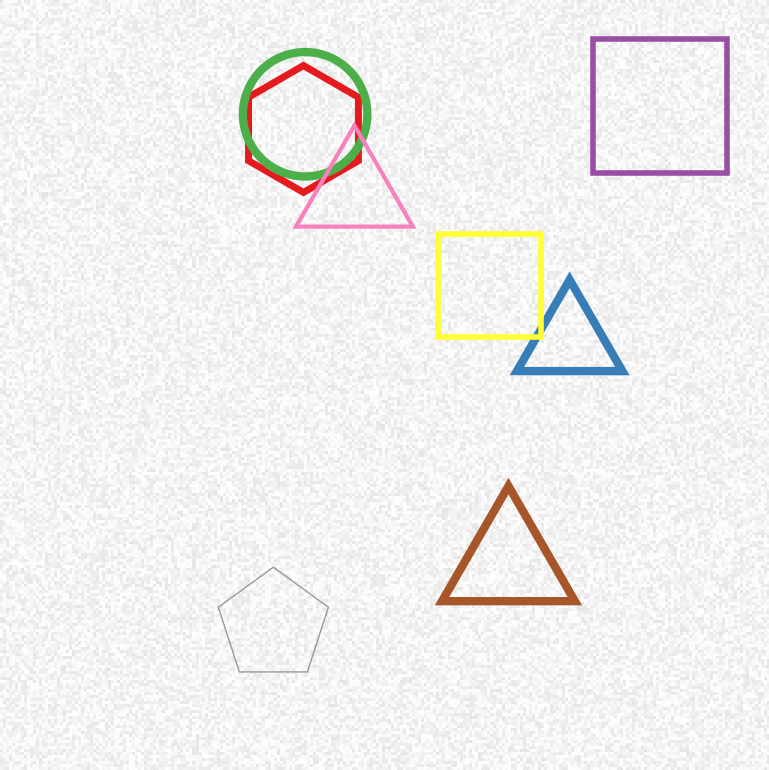[{"shape": "hexagon", "thickness": 2.5, "radius": 0.41, "center": [0.394, 0.832]}, {"shape": "triangle", "thickness": 3, "radius": 0.4, "center": [0.74, 0.558]}, {"shape": "circle", "thickness": 3, "radius": 0.4, "center": [0.396, 0.852]}, {"shape": "square", "thickness": 2, "radius": 0.44, "center": [0.857, 0.862]}, {"shape": "square", "thickness": 2, "radius": 0.34, "center": [0.635, 0.629]}, {"shape": "triangle", "thickness": 3, "radius": 0.5, "center": [0.66, 0.269]}, {"shape": "triangle", "thickness": 1.5, "radius": 0.44, "center": [0.46, 0.75]}, {"shape": "pentagon", "thickness": 0.5, "radius": 0.38, "center": [0.355, 0.188]}]